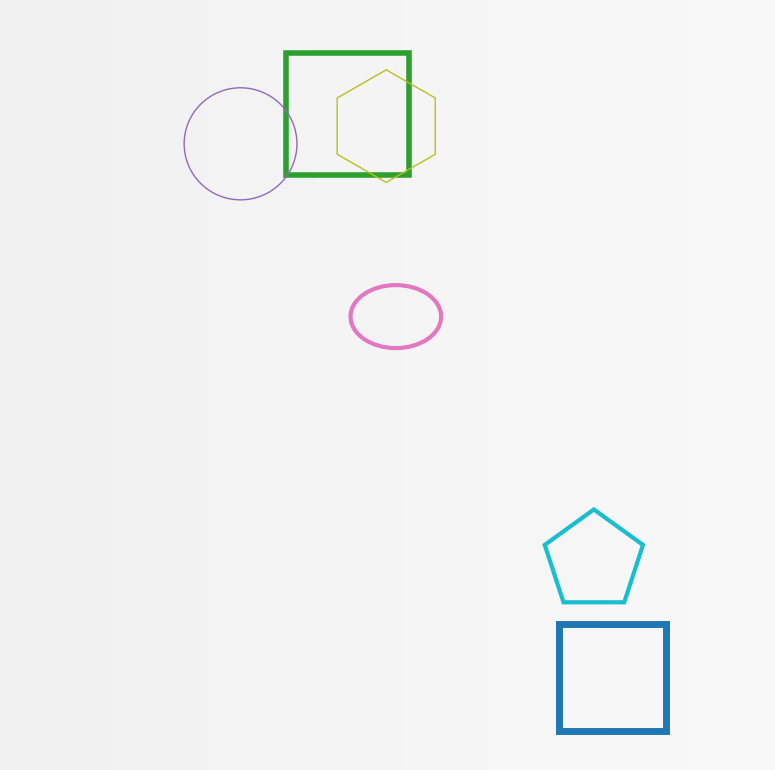[{"shape": "square", "thickness": 2.5, "radius": 0.35, "center": [0.79, 0.12]}, {"shape": "square", "thickness": 2, "radius": 0.4, "center": [0.448, 0.852]}, {"shape": "circle", "thickness": 0.5, "radius": 0.36, "center": [0.31, 0.813]}, {"shape": "oval", "thickness": 1.5, "radius": 0.29, "center": [0.511, 0.589]}, {"shape": "hexagon", "thickness": 0.5, "radius": 0.37, "center": [0.498, 0.836]}, {"shape": "pentagon", "thickness": 1.5, "radius": 0.33, "center": [0.766, 0.272]}]